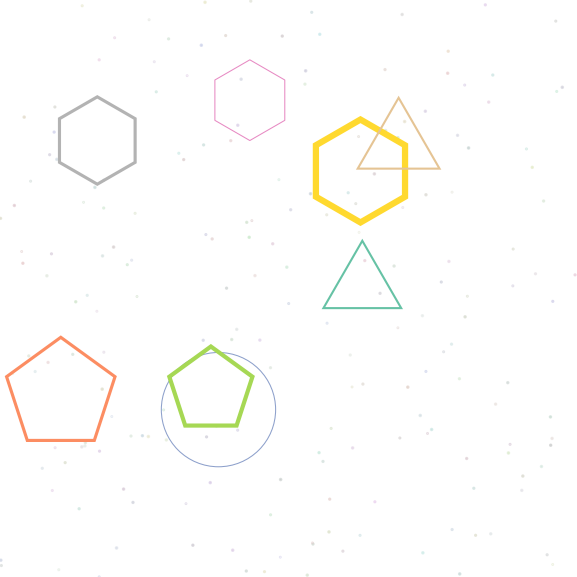[{"shape": "triangle", "thickness": 1, "radius": 0.39, "center": [0.627, 0.504]}, {"shape": "pentagon", "thickness": 1.5, "radius": 0.49, "center": [0.105, 0.316]}, {"shape": "circle", "thickness": 0.5, "radius": 0.49, "center": [0.378, 0.29]}, {"shape": "hexagon", "thickness": 0.5, "radius": 0.35, "center": [0.433, 0.826]}, {"shape": "pentagon", "thickness": 2, "radius": 0.38, "center": [0.365, 0.323]}, {"shape": "hexagon", "thickness": 3, "radius": 0.45, "center": [0.624, 0.703]}, {"shape": "triangle", "thickness": 1, "radius": 0.41, "center": [0.69, 0.748]}, {"shape": "hexagon", "thickness": 1.5, "radius": 0.38, "center": [0.168, 0.756]}]